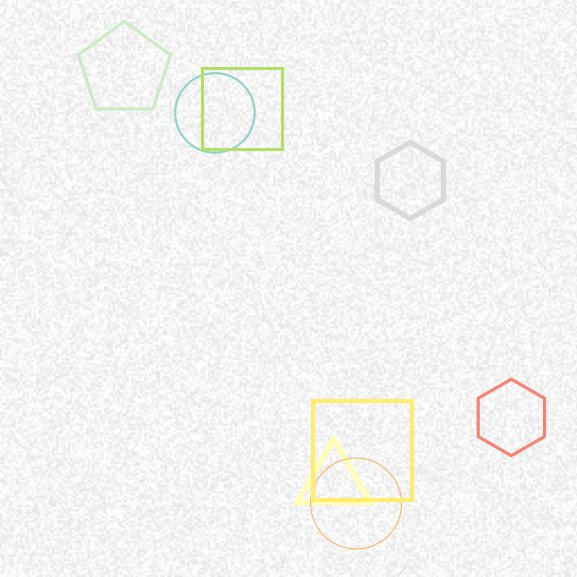[{"shape": "circle", "thickness": 1, "radius": 0.34, "center": [0.372, 0.804]}, {"shape": "triangle", "thickness": 2.5, "radius": 0.37, "center": [0.578, 0.166]}, {"shape": "hexagon", "thickness": 1.5, "radius": 0.33, "center": [0.885, 0.276]}, {"shape": "circle", "thickness": 0.5, "radius": 0.39, "center": [0.617, 0.127]}, {"shape": "square", "thickness": 1.5, "radius": 0.35, "center": [0.419, 0.812]}, {"shape": "hexagon", "thickness": 2.5, "radius": 0.33, "center": [0.71, 0.687]}, {"shape": "pentagon", "thickness": 1.5, "radius": 0.42, "center": [0.216, 0.878]}, {"shape": "square", "thickness": 2, "radius": 0.43, "center": [0.628, 0.219]}]